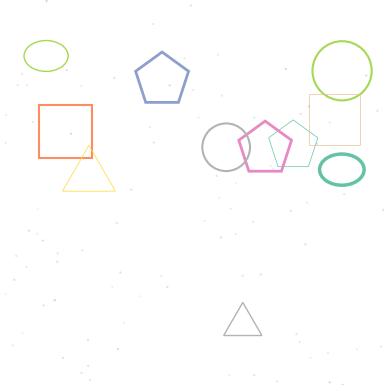[{"shape": "pentagon", "thickness": 0.5, "radius": 0.34, "center": [0.762, 0.621]}, {"shape": "oval", "thickness": 2.5, "radius": 0.29, "center": [0.888, 0.559]}, {"shape": "square", "thickness": 1.5, "radius": 0.34, "center": [0.171, 0.659]}, {"shape": "pentagon", "thickness": 2, "radius": 0.36, "center": [0.421, 0.793]}, {"shape": "pentagon", "thickness": 2, "radius": 0.36, "center": [0.689, 0.614]}, {"shape": "oval", "thickness": 1, "radius": 0.29, "center": [0.12, 0.855]}, {"shape": "circle", "thickness": 1.5, "radius": 0.38, "center": [0.889, 0.816]}, {"shape": "triangle", "thickness": 0.5, "radius": 0.4, "center": [0.231, 0.543]}, {"shape": "square", "thickness": 0.5, "radius": 0.33, "center": [0.87, 0.69]}, {"shape": "circle", "thickness": 1.5, "radius": 0.31, "center": [0.587, 0.618]}, {"shape": "triangle", "thickness": 1, "radius": 0.29, "center": [0.631, 0.157]}]